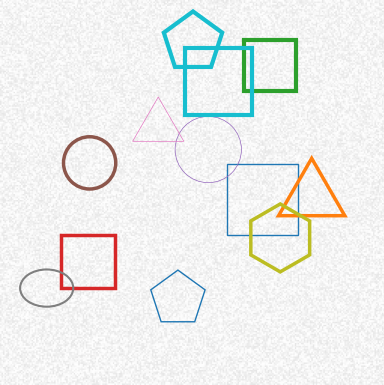[{"shape": "square", "thickness": 1, "radius": 0.46, "center": [0.682, 0.482]}, {"shape": "pentagon", "thickness": 1, "radius": 0.37, "center": [0.462, 0.224]}, {"shape": "triangle", "thickness": 2.5, "radius": 0.5, "center": [0.81, 0.489]}, {"shape": "square", "thickness": 3, "radius": 0.33, "center": [0.701, 0.83]}, {"shape": "square", "thickness": 2.5, "radius": 0.35, "center": [0.229, 0.321]}, {"shape": "circle", "thickness": 0.5, "radius": 0.43, "center": [0.541, 0.612]}, {"shape": "circle", "thickness": 2.5, "radius": 0.34, "center": [0.233, 0.577]}, {"shape": "triangle", "thickness": 0.5, "radius": 0.38, "center": [0.411, 0.671]}, {"shape": "oval", "thickness": 1.5, "radius": 0.35, "center": [0.121, 0.252]}, {"shape": "hexagon", "thickness": 2.5, "radius": 0.44, "center": [0.728, 0.382]}, {"shape": "square", "thickness": 3, "radius": 0.43, "center": [0.566, 0.789]}, {"shape": "pentagon", "thickness": 3, "radius": 0.4, "center": [0.501, 0.891]}]